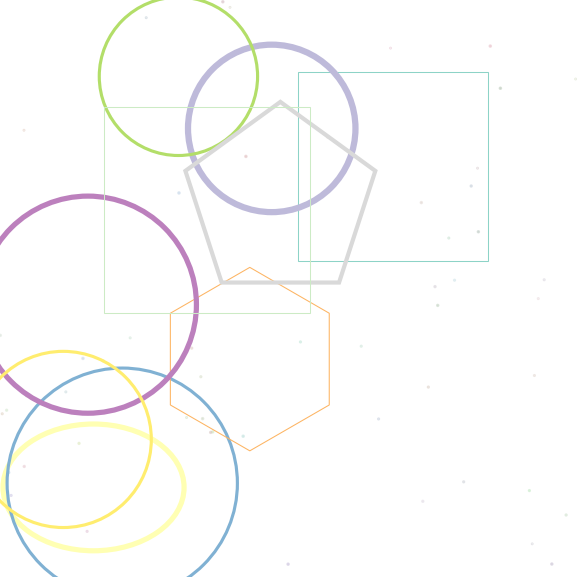[{"shape": "square", "thickness": 0.5, "radius": 0.82, "center": [0.68, 0.711]}, {"shape": "oval", "thickness": 2.5, "radius": 0.78, "center": [0.162, 0.155]}, {"shape": "circle", "thickness": 3, "radius": 0.72, "center": [0.471, 0.777]}, {"shape": "circle", "thickness": 1.5, "radius": 1.0, "center": [0.212, 0.162]}, {"shape": "hexagon", "thickness": 0.5, "radius": 0.79, "center": [0.433, 0.377]}, {"shape": "circle", "thickness": 1.5, "radius": 0.69, "center": [0.309, 0.867]}, {"shape": "pentagon", "thickness": 2, "radius": 0.86, "center": [0.485, 0.65]}, {"shape": "circle", "thickness": 2.5, "radius": 0.94, "center": [0.152, 0.472]}, {"shape": "square", "thickness": 0.5, "radius": 0.89, "center": [0.358, 0.635]}, {"shape": "circle", "thickness": 1.5, "radius": 0.76, "center": [0.109, 0.238]}]